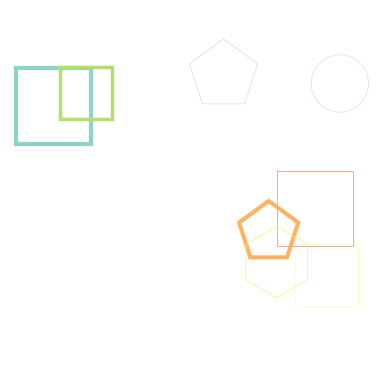[{"shape": "square", "thickness": 3, "radius": 0.49, "center": [0.139, 0.725]}, {"shape": "square", "thickness": 0.5, "radius": 0.41, "center": [0.849, 0.284]}, {"shape": "square", "thickness": 0.5, "radius": 0.49, "center": [0.818, 0.459]}, {"shape": "pentagon", "thickness": 3, "radius": 0.4, "center": [0.698, 0.397]}, {"shape": "square", "thickness": 2.5, "radius": 0.34, "center": [0.224, 0.759]}, {"shape": "pentagon", "thickness": 0.5, "radius": 0.47, "center": [0.581, 0.806]}, {"shape": "circle", "thickness": 0.5, "radius": 0.37, "center": [0.883, 0.783]}, {"shape": "hexagon", "thickness": 0.5, "radius": 0.46, "center": [0.719, 0.319]}]